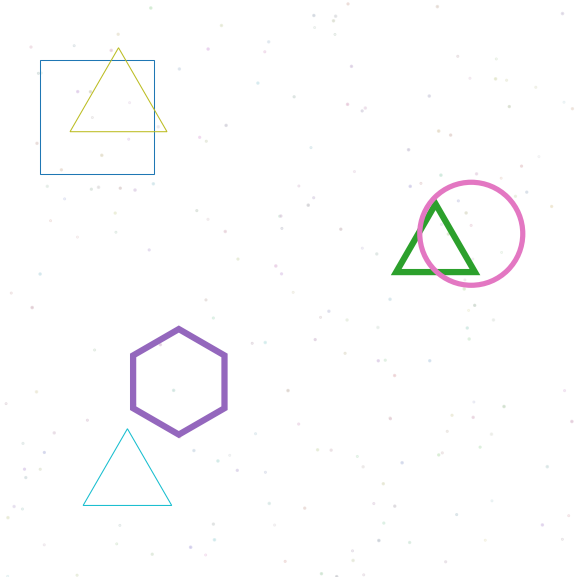[{"shape": "square", "thickness": 0.5, "radius": 0.49, "center": [0.168, 0.797]}, {"shape": "triangle", "thickness": 3, "radius": 0.39, "center": [0.754, 0.567]}, {"shape": "hexagon", "thickness": 3, "radius": 0.46, "center": [0.31, 0.338]}, {"shape": "circle", "thickness": 2.5, "radius": 0.45, "center": [0.816, 0.594]}, {"shape": "triangle", "thickness": 0.5, "radius": 0.48, "center": [0.205, 0.82]}, {"shape": "triangle", "thickness": 0.5, "radius": 0.44, "center": [0.221, 0.168]}]